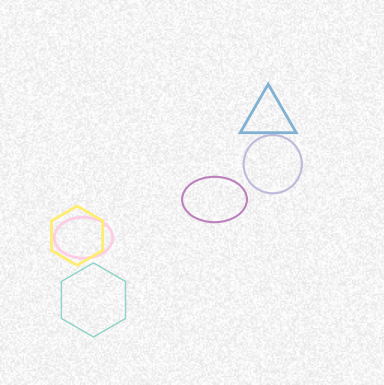[{"shape": "hexagon", "thickness": 1, "radius": 0.48, "center": [0.243, 0.221]}, {"shape": "circle", "thickness": 1.5, "radius": 0.38, "center": [0.708, 0.574]}, {"shape": "triangle", "thickness": 2, "radius": 0.42, "center": [0.697, 0.697]}, {"shape": "oval", "thickness": 2, "radius": 0.38, "center": [0.217, 0.383]}, {"shape": "oval", "thickness": 1.5, "radius": 0.42, "center": [0.557, 0.482]}, {"shape": "hexagon", "thickness": 2, "radius": 0.38, "center": [0.2, 0.388]}]